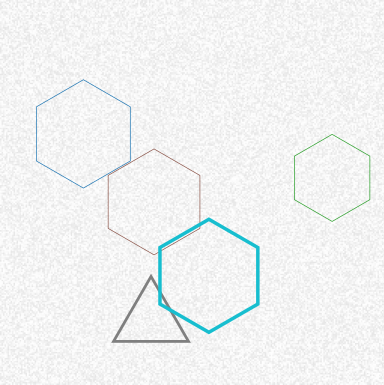[{"shape": "hexagon", "thickness": 0.5, "radius": 0.7, "center": [0.217, 0.652]}, {"shape": "hexagon", "thickness": 0.5, "radius": 0.57, "center": [0.863, 0.538]}, {"shape": "hexagon", "thickness": 0.5, "radius": 0.69, "center": [0.4, 0.476]}, {"shape": "triangle", "thickness": 2, "radius": 0.56, "center": [0.392, 0.169]}, {"shape": "hexagon", "thickness": 2.5, "radius": 0.73, "center": [0.543, 0.284]}]